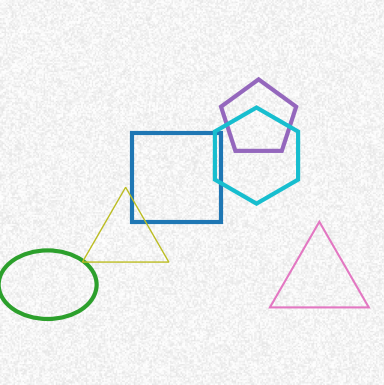[{"shape": "square", "thickness": 3, "radius": 0.58, "center": [0.459, 0.538]}, {"shape": "oval", "thickness": 3, "radius": 0.64, "center": [0.124, 0.261]}, {"shape": "pentagon", "thickness": 3, "radius": 0.51, "center": [0.672, 0.691]}, {"shape": "triangle", "thickness": 1.5, "radius": 0.74, "center": [0.829, 0.276]}, {"shape": "triangle", "thickness": 1, "radius": 0.65, "center": [0.326, 0.384]}, {"shape": "hexagon", "thickness": 3, "radius": 0.62, "center": [0.666, 0.596]}]